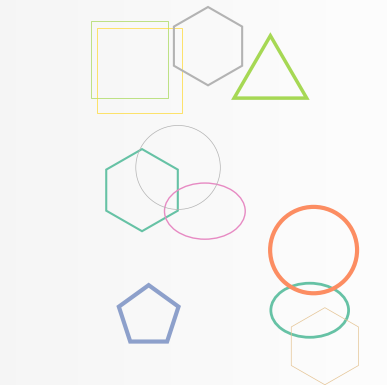[{"shape": "oval", "thickness": 2, "radius": 0.5, "center": [0.799, 0.194]}, {"shape": "hexagon", "thickness": 1.5, "radius": 0.53, "center": [0.367, 0.506]}, {"shape": "circle", "thickness": 3, "radius": 0.56, "center": [0.809, 0.35]}, {"shape": "pentagon", "thickness": 3, "radius": 0.4, "center": [0.384, 0.178]}, {"shape": "oval", "thickness": 1, "radius": 0.52, "center": [0.529, 0.452]}, {"shape": "triangle", "thickness": 2.5, "radius": 0.54, "center": [0.698, 0.799]}, {"shape": "square", "thickness": 0.5, "radius": 0.5, "center": [0.334, 0.844]}, {"shape": "square", "thickness": 0.5, "radius": 0.55, "center": [0.36, 0.817]}, {"shape": "hexagon", "thickness": 0.5, "radius": 0.5, "center": [0.838, 0.101]}, {"shape": "circle", "thickness": 0.5, "radius": 0.55, "center": [0.46, 0.565]}, {"shape": "hexagon", "thickness": 1.5, "radius": 0.51, "center": [0.537, 0.88]}]